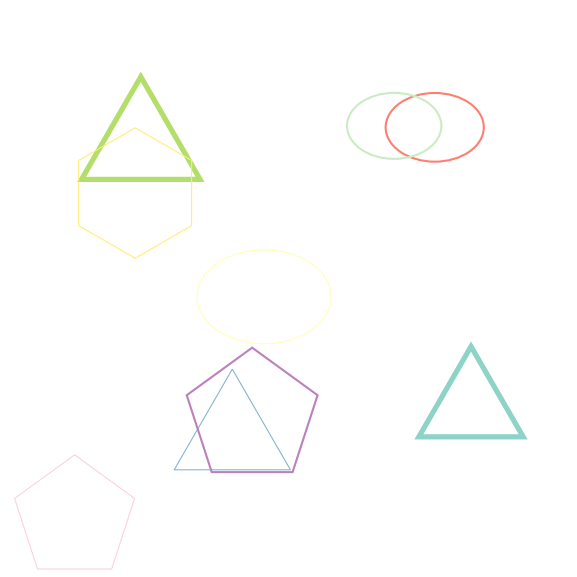[{"shape": "triangle", "thickness": 2.5, "radius": 0.52, "center": [0.816, 0.295]}, {"shape": "oval", "thickness": 0.5, "radius": 0.58, "center": [0.457, 0.485]}, {"shape": "oval", "thickness": 1, "radius": 0.42, "center": [0.753, 0.779]}, {"shape": "triangle", "thickness": 0.5, "radius": 0.58, "center": [0.402, 0.244]}, {"shape": "triangle", "thickness": 2.5, "radius": 0.59, "center": [0.244, 0.748]}, {"shape": "pentagon", "thickness": 0.5, "radius": 0.55, "center": [0.129, 0.102]}, {"shape": "pentagon", "thickness": 1, "radius": 0.6, "center": [0.437, 0.278]}, {"shape": "oval", "thickness": 1, "radius": 0.41, "center": [0.683, 0.781]}, {"shape": "hexagon", "thickness": 0.5, "radius": 0.56, "center": [0.234, 0.665]}]